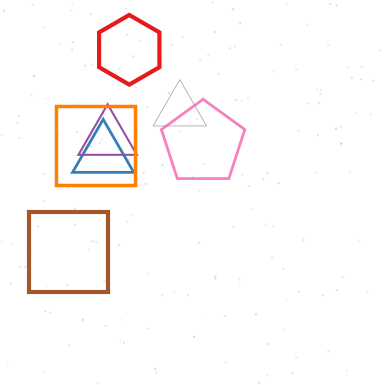[{"shape": "hexagon", "thickness": 3, "radius": 0.45, "center": [0.336, 0.871]}, {"shape": "triangle", "thickness": 2, "radius": 0.46, "center": [0.268, 0.598]}, {"shape": "triangle", "thickness": 1.5, "radius": 0.44, "center": [0.28, 0.642]}, {"shape": "square", "thickness": 2.5, "radius": 0.51, "center": [0.249, 0.622]}, {"shape": "square", "thickness": 3, "radius": 0.52, "center": [0.178, 0.345]}, {"shape": "pentagon", "thickness": 2, "radius": 0.57, "center": [0.528, 0.628]}, {"shape": "triangle", "thickness": 0.5, "radius": 0.4, "center": [0.467, 0.713]}]